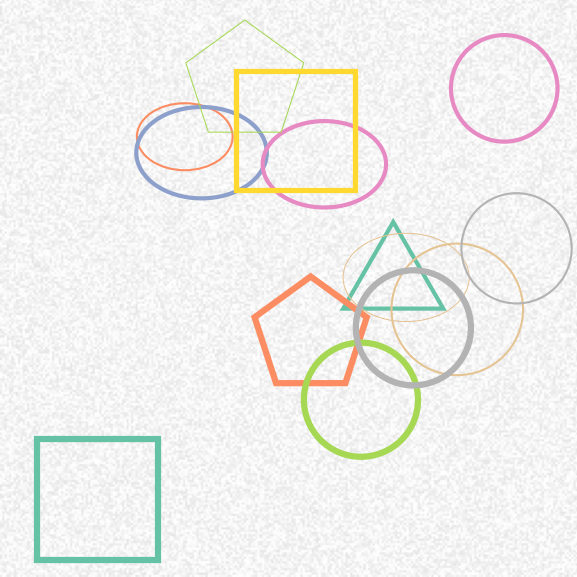[{"shape": "triangle", "thickness": 2, "radius": 0.5, "center": [0.681, 0.515]}, {"shape": "square", "thickness": 3, "radius": 0.52, "center": [0.168, 0.134]}, {"shape": "pentagon", "thickness": 3, "radius": 0.51, "center": [0.538, 0.418]}, {"shape": "oval", "thickness": 1, "radius": 0.41, "center": [0.32, 0.762]}, {"shape": "oval", "thickness": 2, "radius": 0.57, "center": [0.349, 0.735]}, {"shape": "circle", "thickness": 2, "radius": 0.46, "center": [0.873, 0.846]}, {"shape": "oval", "thickness": 2, "radius": 0.53, "center": [0.562, 0.715]}, {"shape": "pentagon", "thickness": 0.5, "radius": 0.54, "center": [0.424, 0.857]}, {"shape": "circle", "thickness": 3, "radius": 0.49, "center": [0.625, 0.307]}, {"shape": "square", "thickness": 2.5, "radius": 0.52, "center": [0.512, 0.774]}, {"shape": "oval", "thickness": 0.5, "radius": 0.55, "center": [0.703, 0.519]}, {"shape": "circle", "thickness": 1, "radius": 0.57, "center": [0.792, 0.463]}, {"shape": "circle", "thickness": 3, "radius": 0.5, "center": [0.716, 0.431]}, {"shape": "circle", "thickness": 1, "radius": 0.48, "center": [0.894, 0.569]}]